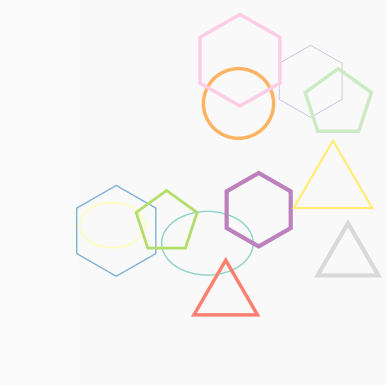[{"shape": "oval", "thickness": 1, "radius": 0.59, "center": [0.535, 0.368]}, {"shape": "oval", "thickness": 1, "radius": 0.42, "center": [0.289, 0.415]}, {"shape": "hexagon", "thickness": 0.5, "radius": 0.47, "center": [0.802, 0.789]}, {"shape": "triangle", "thickness": 2.5, "radius": 0.47, "center": [0.582, 0.229]}, {"shape": "hexagon", "thickness": 1, "radius": 0.59, "center": [0.3, 0.4]}, {"shape": "circle", "thickness": 2.5, "radius": 0.45, "center": [0.616, 0.731]}, {"shape": "pentagon", "thickness": 2, "radius": 0.41, "center": [0.43, 0.423]}, {"shape": "hexagon", "thickness": 2.5, "radius": 0.6, "center": [0.619, 0.844]}, {"shape": "triangle", "thickness": 3, "radius": 0.45, "center": [0.898, 0.33]}, {"shape": "hexagon", "thickness": 3, "radius": 0.48, "center": [0.668, 0.455]}, {"shape": "pentagon", "thickness": 2.5, "radius": 0.45, "center": [0.873, 0.732]}, {"shape": "triangle", "thickness": 1.5, "radius": 0.58, "center": [0.859, 0.518]}]